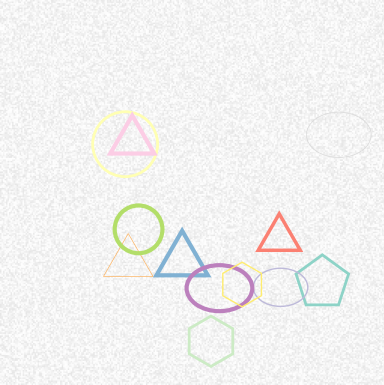[{"shape": "pentagon", "thickness": 2, "radius": 0.36, "center": [0.837, 0.266]}, {"shape": "circle", "thickness": 2, "radius": 0.42, "center": [0.325, 0.625]}, {"shape": "oval", "thickness": 1, "radius": 0.35, "center": [0.729, 0.254]}, {"shape": "triangle", "thickness": 2.5, "radius": 0.32, "center": [0.725, 0.381]}, {"shape": "triangle", "thickness": 3, "radius": 0.39, "center": [0.473, 0.323]}, {"shape": "triangle", "thickness": 0.5, "radius": 0.37, "center": [0.333, 0.319]}, {"shape": "circle", "thickness": 3, "radius": 0.31, "center": [0.36, 0.404]}, {"shape": "triangle", "thickness": 3, "radius": 0.33, "center": [0.344, 0.634]}, {"shape": "oval", "thickness": 0.5, "radius": 0.42, "center": [0.88, 0.65]}, {"shape": "oval", "thickness": 3, "radius": 0.43, "center": [0.57, 0.251]}, {"shape": "hexagon", "thickness": 2, "radius": 0.33, "center": [0.548, 0.114]}, {"shape": "hexagon", "thickness": 1, "radius": 0.29, "center": [0.629, 0.261]}]